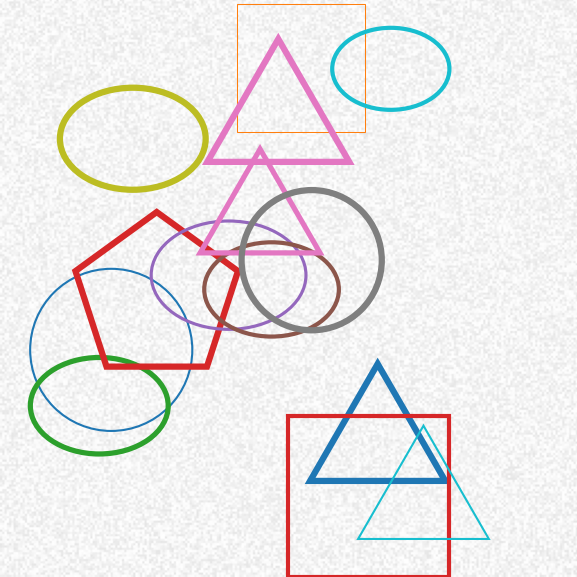[{"shape": "circle", "thickness": 1, "radius": 0.7, "center": [0.193, 0.393]}, {"shape": "triangle", "thickness": 3, "radius": 0.68, "center": [0.654, 0.234]}, {"shape": "square", "thickness": 0.5, "radius": 0.55, "center": [0.521, 0.881]}, {"shape": "oval", "thickness": 2.5, "radius": 0.6, "center": [0.172, 0.297]}, {"shape": "pentagon", "thickness": 3, "radius": 0.74, "center": [0.271, 0.484]}, {"shape": "square", "thickness": 2, "radius": 0.7, "center": [0.638, 0.139]}, {"shape": "oval", "thickness": 1.5, "radius": 0.67, "center": [0.396, 0.523]}, {"shape": "oval", "thickness": 2, "radius": 0.58, "center": [0.47, 0.498]}, {"shape": "triangle", "thickness": 2.5, "radius": 0.6, "center": [0.45, 0.621]}, {"shape": "triangle", "thickness": 3, "radius": 0.71, "center": [0.482, 0.79]}, {"shape": "circle", "thickness": 3, "radius": 0.61, "center": [0.54, 0.549]}, {"shape": "oval", "thickness": 3, "radius": 0.63, "center": [0.23, 0.759]}, {"shape": "triangle", "thickness": 1, "radius": 0.65, "center": [0.733, 0.131]}, {"shape": "oval", "thickness": 2, "radius": 0.51, "center": [0.677, 0.88]}]